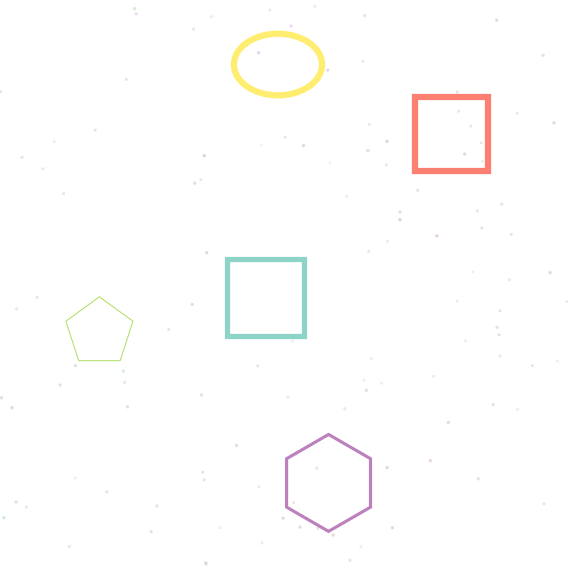[{"shape": "square", "thickness": 2.5, "radius": 0.33, "center": [0.459, 0.483]}, {"shape": "square", "thickness": 3, "radius": 0.32, "center": [0.782, 0.767]}, {"shape": "pentagon", "thickness": 0.5, "radius": 0.31, "center": [0.172, 0.424]}, {"shape": "hexagon", "thickness": 1.5, "radius": 0.42, "center": [0.569, 0.163]}, {"shape": "oval", "thickness": 3, "radius": 0.38, "center": [0.481, 0.887]}]